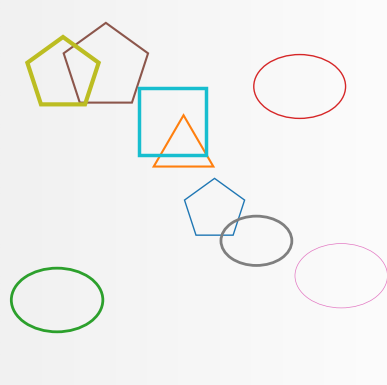[{"shape": "pentagon", "thickness": 1, "radius": 0.41, "center": [0.554, 0.455]}, {"shape": "triangle", "thickness": 1.5, "radius": 0.44, "center": [0.474, 0.612]}, {"shape": "oval", "thickness": 2, "radius": 0.59, "center": [0.147, 0.221]}, {"shape": "oval", "thickness": 1, "radius": 0.59, "center": [0.773, 0.775]}, {"shape": "pentagon", "thickness": 1.5, "radius": 0.57, "center": [0.273, 0.826]}, {"shape": "oval", "thickness": 0.5, "radius": 0.6, "center": [0.881, 0.284]}, {"shape": "oval", "thickness": 2, "radius": 0.46, "center": [0.662, 0.375]}, {"shape": "pentagon", "thickness": 3, "radius": 0.48, "center": [0.163, 0.807]}, {"shape": "square", "thickness": 2.5, "radius": 0.43, "center": [0.445, 0.685]}]